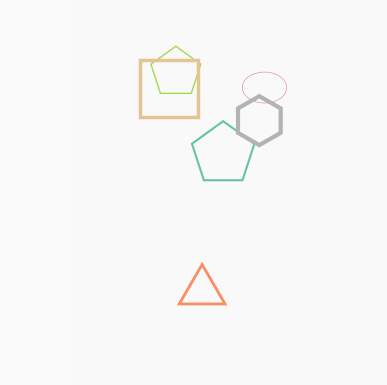[{"shape": "pentagon", "thickness": 1.5, "radius": 0.42, "center": [0.576, 0.6]}, {"shape": "triangle", "thickness": 2, "radius": 0.34, "center": [0.522, 0.245]}, {"shape": "oval", "thickness": 0.5, "radius": 0.29, "center": [0.683, 0.773]}, {"shape": "pentagon", "thickness": 1, "radius": 0.34, "center": [0.454, 0.812]}, {"shape": "square", "thickness": 2.5, "radius": 0.37, "center": [0.435, 0.77]}, {"shape": "hexagon", "thickness": 3, "radius": 0.32, "center": [0.669, 0.687]}]